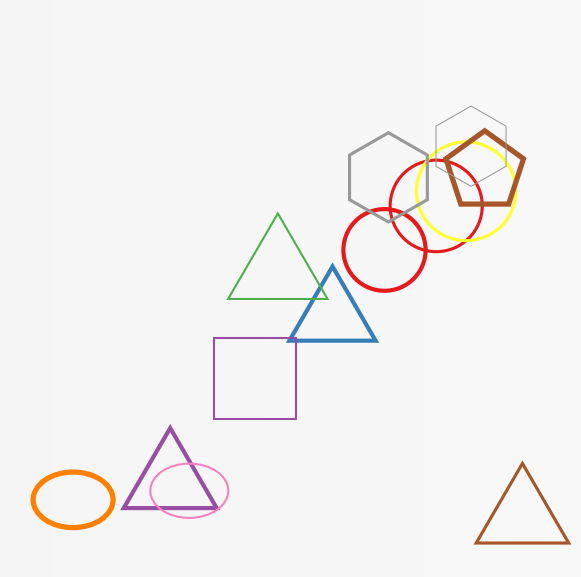[{"shape": "circle", "thickness": 2, "radius": 0.35, "center": [0.662, 0.566]}, {"shape": "circle", "thickness": 1.5, "radius": 0.4, "center": [0.75, 0.643]}, {"shape": "triangle", "thickness": 2, "radius": 0.43, "center": [0.572, 0.452]}, {"shape": "triangle", "thickness": 1, "radius": 0.49, "center": [0.478, 0.531]}, {"shape": "square", "thickness": 1, "radius": 0.35, "center": [0.439, 0.343]}, {"shape": "triangle", "thickness": 2, "radius": 0.46, "center": [0.293, 0.166]}, {"shape": "oval", "thickness": 2.5, "radius": 0.34, "center": [0.126, 0.134]}, {"shape": "circle", "thickness": 1.5, "radius": 0.43, "center": [0.802, 0.668]}, {"shape": "pentagon", "thickness": 2.5, "radius": 0.35, "center": [0.834, 0.703]}, {"shape": "triangle", "thickness": 1.5, "radius": 0.46, "center": [0.899, 0.105]}, {"shape": "oval", "thickness": 1, "radius": 0.34, "center": [0.326, 0.149]}, {"shape": "hexagon", "thickness": 0.5, "radius": 0.35, "center": [0.81, 0.746]}, {"shape": "hexagon", "thickness": 1.5, "radius": 0.39, "center": [0.668, 0.692]}]